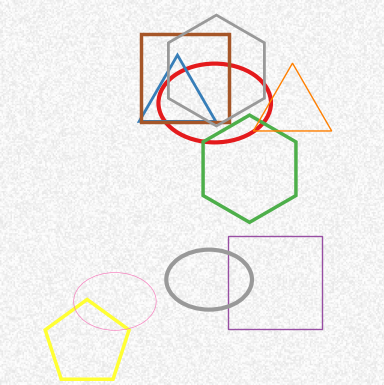[{"shape": "oval", "thickness": 3, "radius": 0.73, "center": [0.558, 0.732]}, {"shape": "triangle", "thickness": 2, "radius": 0.57, "center": [0.461, 0.742]}, {"shape": "hexagon", "thickness": 2.5, "radius": 0.7, "center": [0.648, 0.562]}, {"shape": "square", "thickness": 1, "radius": 0.61, "center": [0.714, 0.267]}, {"shape": "triangle", "thickness": 1, "radius": 0.59, "center": [0.76, 0.719]}, {"shape": "pentagon", "thickness": 2.5, "radius": 0.57, "center": [0.226, 0.108]}, {"shape": "square", "thickness": 2.5, "radius": 0.58, "center": [0.48, 0.797]}, {"shape": "oval", "thickness": 0.5, "radius": 0.54, "center": [0.298, 0.217]}, {"shape": "hexagon", "thickness": 2, "radius": 0.72, "center": [0.562, 0.817]}, {"shape": "oval", "thickness": 3, "radius": 0.56, "center": [0.543, 0.274]}]